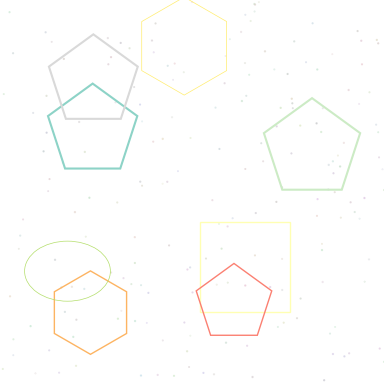[{"shape": "pentagon", "thickness": 1.5, "radius": 0.61, "center": [0.241, 0.661]}, {"shape": "square", "thickness": 1, "radius": 0.59, "center": [0.637, 0.307]}, {"shape": "pentagon", "thickness": 1, "radius": 0.52, "center": [0.608, 0.213]}, {"shape": "hexagon", "thickness": 1, "radius": 0.54, "center": [0.235, 0.188]}, {"shape": "oval", "thickness": 0.5, "radius": 0.56, "center": [0.175, 0.296]}, {"shape": "pentagon", "thickness": 1.5, "radius": 0.61, "center": [0.242, 0.789]}, {"shape": "pentagon", "thickness": 1.5, "radius": 0.66, "center": [0.81, 0.614]}, {"shape": "hexagon", "thickness": 0.5, "radius": 0.64, "center": [0.478, 0.88]}]